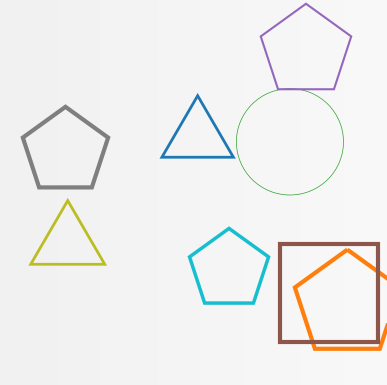[{"shape": "triangle", "thickness": 2, "radius": 0.53, "center": [0.51, 0.645]}, {"shape": "pentagon", "thickness": 3, "radius": 0.71, "center": [0.896, 0.209]}, {"shape": "circle", "thickness": 0.5, "radius": 0.69, "center": [0.748, 0.632]}, {"shape": "pentagon", "thickness": 1.5, "radius": 0.61, "center": [0.79, 0.868]}, {"shape": "square", "thickness": 3, "radius": 0.63, "center": [0.849, 0.239]}, {"shape": "pentagon", "thickness": 3, "radius": 0.58, "center": [0.169, 0.607]}, {"shape": "triangle", "thickness": 2, "radius": 0.55, "center": [0.175, 0.369]}, {"shape": "pentagon", "thickness": 2.5, "radius": 0.54, "center": [0.591, 0.3]}]